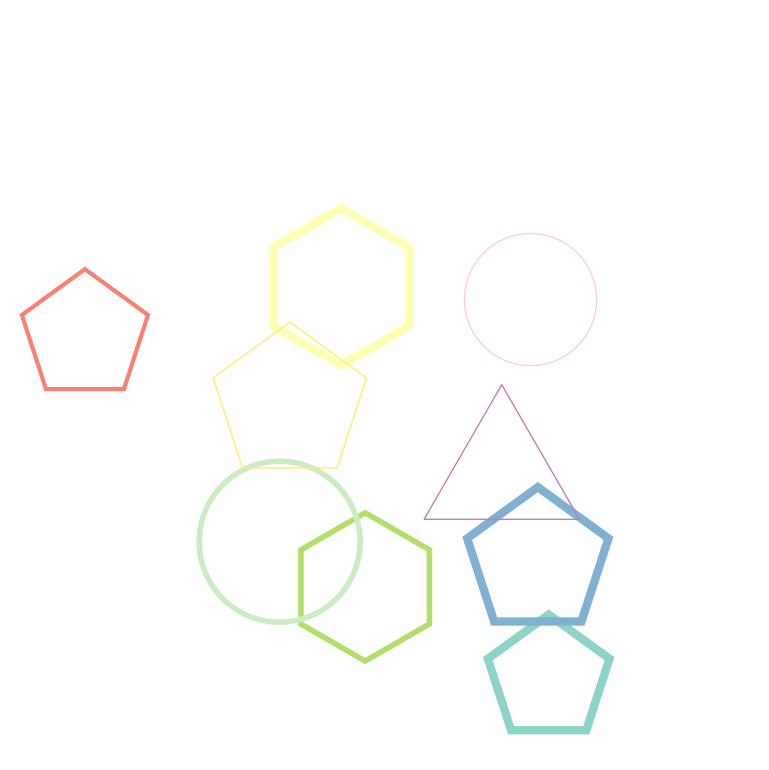[{"shape": "pentagon", "thickness": 3, "radius": 0.42, "center": [0.713, 0.119]}, {"shape": "hexagon", "thickness": 3, "radius": 0.51, "center": [0.443, 0.628]}, {"shape": "pentagon", "thickness": 1.5, "radius": 0.43, "center": [0.11, 0.564]}, {"shape": "pentagon", "thickness": 3, "radius": 0.48, "center": [0.698, 0.271]}, {"shape": "hexagon", "thickness": 2, "radius": 0.48, "center": [0.474, 0.238]}, {"shape": "circle", "thickness": 0.5, "radius": 0.43, "center": [0.689, 0.611]}, {"shape": "triangle", "thickness": 0.5, "radius": 0.58, "center": [0.652, 0.384]}, {"shape": "circle", "thickness": 2, "radius": 0.52, "center": [0.363, 0.297]}, {"shape": "pentagon", "thickness": 0.5, "radius": 0.52, "center": [0.376, 0.477]}]